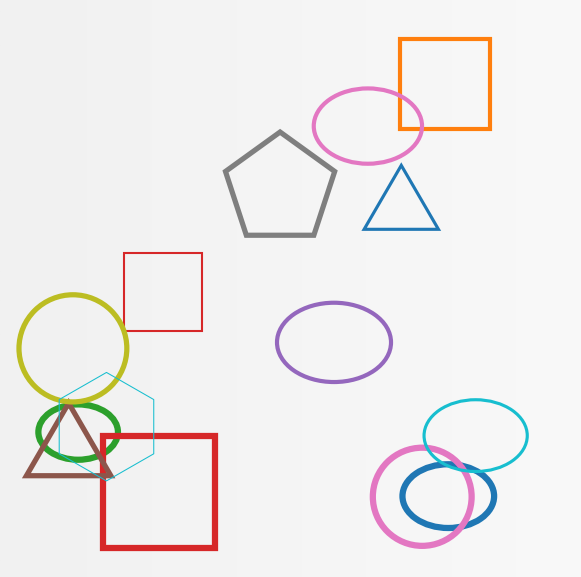[{"shape": "oval", "thickness": 3, "radius": 0.39, "center": [0.771, 0.14]}, {"shape": "triangle", "thickness": 1.5, "radius": 0.37, "center": [0.69, 0.639]}, {"shape": "square", "thickness": 2, "radius": 0.39, "center": [0.766, 0.854]}, {"shape": "oval", "thickness": 3, "radius": 0.34, "center": [0.134, 0.251]}, {"shape": "square", "thickness": 3, "radius": 0.48, "center": [0.273, 0.147]}, {"shape": "square", "thickness": 1, "radius": 0.33, "center": [0.281, 0.493]}, {"shape": "oval", "thickness": 2, "radius": 0.49, "center": [0.575, 0.406]}, {"shape": "triangle", "thickness": 2.5, "radius": 0.42, "center": [0.118, 0.217]}, {"shape": "circle", "thickness": 3, "radius": 0.42, "center": [0.726, 0.139]}, {"shape": "oval", "thickness": 2, "radius": 0.47, "center": [0.633, 0.781]}, {"shape": "pentagon", "thickness": 2.5, "radius": 0.49, "center": [0.482, 0.672]}, {"shape": "circle", "thickness": 2.5, "radius": 0.46, "center": [0.125, 0.396]}, {"shape": "oval", "thickness": 1.5, "radius": 0.44, "center": [0.818, 0.245]}, {"shape": "hexagon", "thickness": 0.5, "radius": 0.47, "center": [0.183, 0.26]}]